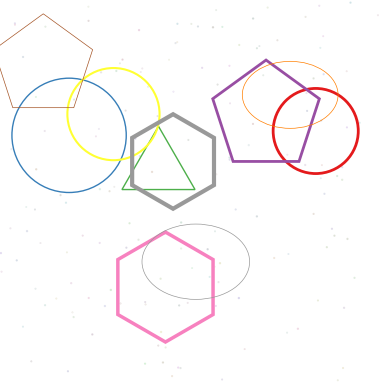[{"shape": "circle", "thickness": 2, "radius": 0.55, "center": [0.82, 0.66]}, {"shape": "circle", "thickness": 1, "radius": 0.74, "center": [0.179, 0.648]}, {"shape": "triangle", "thickness": 1, "radius": 0.55, "center": [0.412, 0.562]}, {"shape": "pentagon", "thickness": 2, "radius": 0.73, "center": [0.691, 0.698]}, {"shape": "oval", "thickness": 0.5, "radius": 0.62, "center": [0.754, 0.754]}, {"shape": "circle", "thickness": 1.5, "radius": 0.6, "center": [0.295, 0.704]}, {"shape": "pentagon", "thickness": 0.5, "radius": 0.67, "center": [0.112, 0.829]}, {"shape": "hexagon", "thickness": 2.5, "radius": 0.71, "center": [0.43, 0.254]}, {"shape": "oval", "thickness": 0.5, "radius": 0.7, "center": [0.509, 0.32]}, {"shape": "hexagon", "thickness": 3, "radius": 0.61, "center": [0.45, 0.581]}]